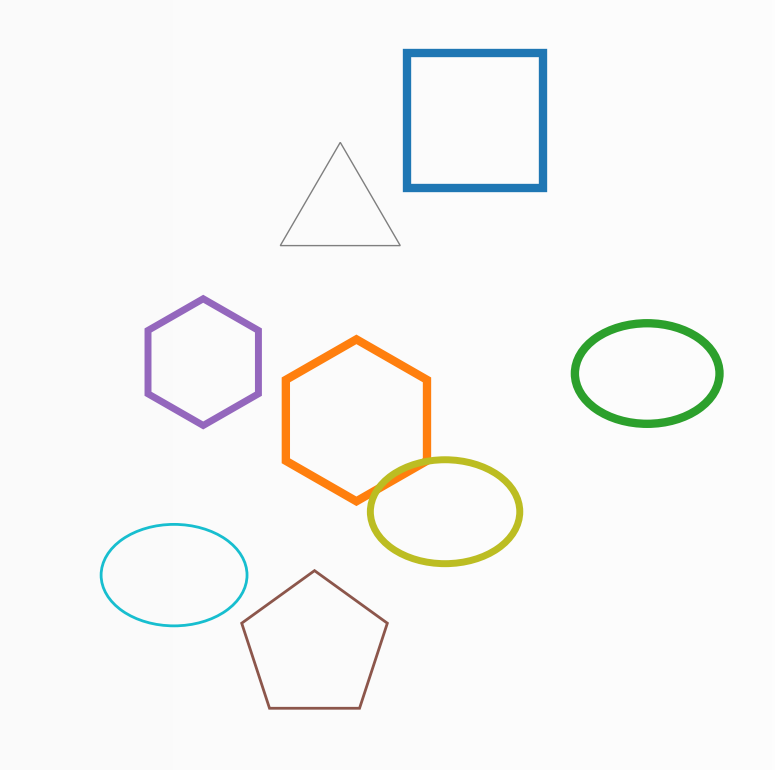[{"shape": "square", "thickness": 3, "radius": 0.44, "center": [0.613, 0.844]}, {"shape": "hexagon", "thickness": 3, "radius": 0.53, "center": [0.46, 0.454]}, {"shape": "oval", "thickness": 3, "radius": 0.47, "center": [0.835, 0.515]}, {"shape": "hexagon", "thickness": 2.5, "radius": 0.41, "center": [0.262, 0.53]}, {"shape": "pentagon", "thickness": 1, "radius": 0.49, "center": [0.406, 0.16]}, {"shape": "triangle", "thickness": 0.5, "radius": 0.45, "center": [0.439, 0.726]}, {"shape": "oval", "thickness": 2.5, "radius": 0.48, "center": [0.574, 0.335]}, {"shape": "oval", "thickness": 1, "radius": 0.47, "center": [0.225, 0.253]}]